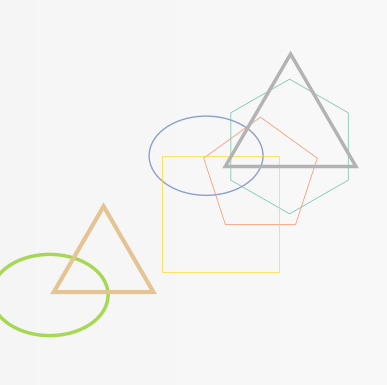[{"shape": "hexagon", "thickness": 0.5, "radius": 0.87, "center": [0.747, 0.62]}, {"shape": "pentagon", "thickness": 0.5, "radius": 0.77, "center": [0.672, 0.542]}, {"shape": "oval", "thickness": 1, "radius": 0.73, "center": [0.532, 0.596]}, {"shape": "oval", "thickness": 2.5, "radius": 0.75, "center": [0.128, 0.234]}, {"shape": "square", "thickness": 0.5, "radius": 0.75, "center": [0.569, 0.444]}, {"shape": "triangle", "thickness": 3, "radius": 0.74, "center": [0.267, 0.316]}, {"shape": "triangle", "thickness": 2.5, "radius": 0.97, "center": [0.75, 0.665]}]